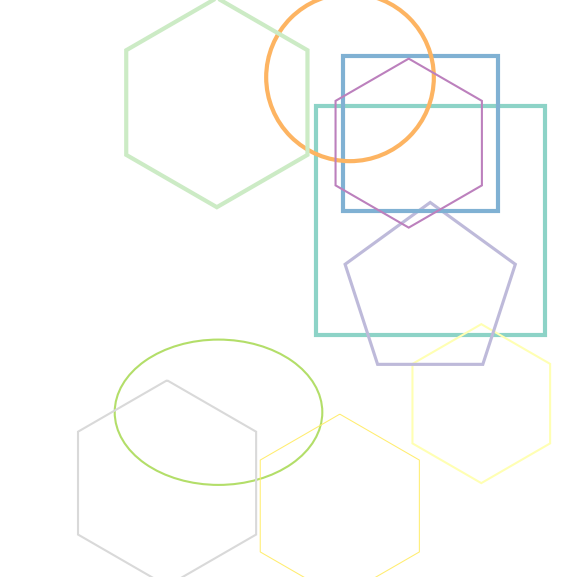[{"shape": "square", "thickness": 2, "radius": 0.99, "center": [0.746, 0.618]}, {"shape": "hexagon", "thickness": 1, "radius": 0.69, "center": [0.833, 0.3]}, {"shape": "pentagon", "thickness": 1.5, "radius": 0.77, "center": [0.745, 0.494]}, {"shape": "square", "thickness": 2, "radius": 0.67, "center": [0.729, 0.768]}, {"shape": "circle", "thickness": 2, "radius": 0.73, "center": [0.606, 0.865]}, {"shape": "oval", "thickness": 1, "radius": 0.9, "center": [0.378, 0.285]}, {"shape": "hexagon", "thickness": 1, "radius": 0.89, "center": [0.289, 0.163]}, {"shape": "hexagon", "thickness": 1, "radius": 0.73, "center": [0.708, 0.751]}, {"shape": "hexagon", "thickness": 2, "radius": 0.91, "center": [0.376, 0.822]}, {"shape": "hexagon", "thickness": 0.5, "radius": 0.8, "center": [0.588, 0.123]}]